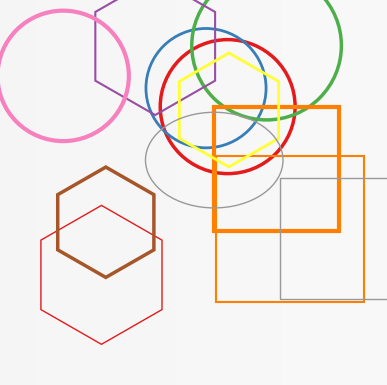[{"shape": "circle", "thickness": 2.5, "radius": 0.87, "center": [0.588, 0.723]}, {"shape": "hexagon", "thickness": 1, "radius": 0.9, "center": [0.262, 0.286]}, {"shape": "circle", "thickness": 2, "radius": 0.77, "center": [0.532, 0.771]}, {"shape": "circle", "thickness": 2.5, "radius": 0.97, "center": [0.688, 0.882]}, {"shape": "hexagon", "thickness": 1.5, "radius": 0.89, "center": [0.401, 0.88]}, {"shape": "square", "thickness": 1.5, "radius": 0.95, "center": [0.749, 0.405]}, {"shape": "square", "thickness": 3, "radius": 0.8, "center": [0.713, 0.561]}, {"shape": "hexagon", "thickness": 2, "radius": 0.74, "center": [0.591, 0.714]}, {"shape": "hexagon", "thickness": 2.5, "radius": 0.72, "center": [0.273, 0.423]}, {"shape": "circle", "thickness": 3, "radius": 0.85, "center": [0.163, 0.803]}, {"shape": "oval", "thickness": 1, "radius": 0.89, "center": [0.553, 0.584]}, {"shape": "square", "thickness": 1, "radius": 0.78, "center": [0.879, 0.381]}]